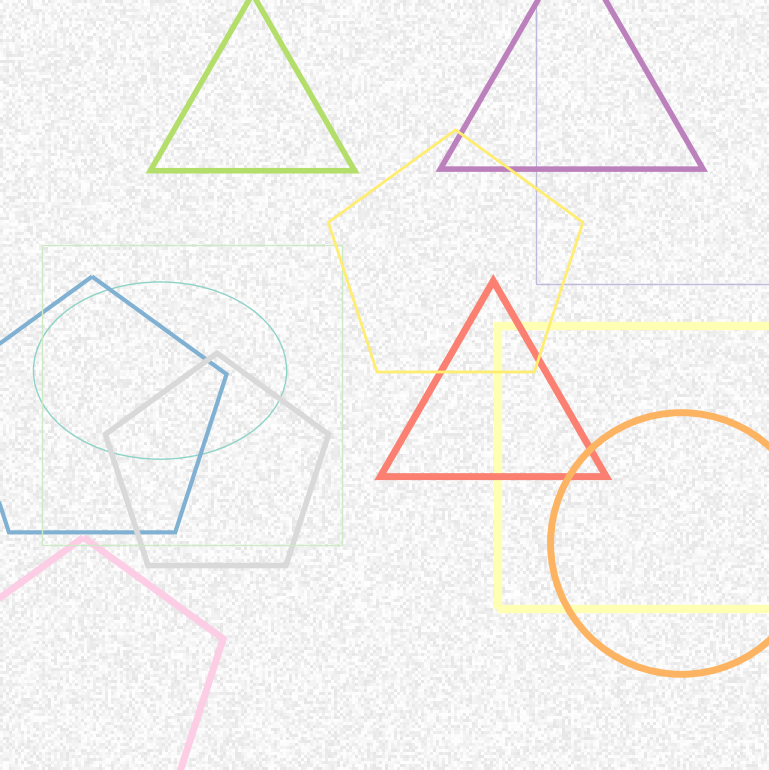[{"shape": "oval", "thickness": 0.5, "radius": 0.82, "center": [0.208, 0.519]}, {"shape": "square", "thickness": 3, "radius": 0.92, "center": [0.831, 0.393]}, {"shape": "square", "thickness": 0.5, "radius": 0.97, "center": [0.889, 0.824]}, {"shape": "triangle", "thickness": 2.5, "radius": 0.85, "center": [0.641, 0.466]}, {"shape": "pentagon", "thickness": 1.5, "radius": 0.92, "center": [0.12, 0.457]}, {"shape": "circle", "thickness": 2.5, "radius": 0.85, "center": [0.885, 0.294]}, {"shape": "triangle", "thickness": 2, "radius": 0.77, "center": [0.328, 0.855]}, {"shape": "pentagon", "thickness": 2.5, "radius": 0.95, "center": [0.108, 0.111]}, {"shape": "pentagon", "thickness": 2, "radius": 0.76, "center": [0.282, 0.389]}, {"shape": "triangle", "thickness": 2, "radius": 0.99, "center": [0.743, 0.879]}, {"shape": "square", "thickness": 0.5, "radius": 0.97, "center": [0.25, 0.488]}, {"shape": "pentagon", "thickness": 1, "radius": 0.87, "center": [0.592, 0.658]}]